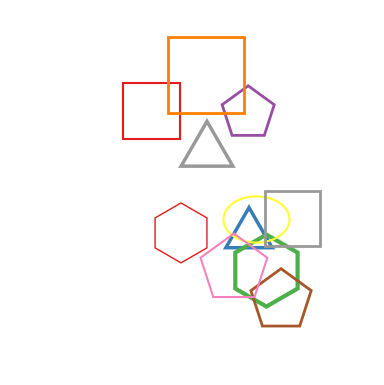[{"shape": "hexagon", "thickness": 1, "radius": 0.39, "center": [0.47, 0.395]}, {"shape": "square", "thickness": 1.5, "radius": 0.36, "center": [0.393, 0.712]}, {"shape": "triangle", "thickness": 2.5, "radius": 0.35, "center": [0.647, 0.391]}, {"shape": "hexagon", "thickness": 3, "radius": 0.47, "center": [0.692, 0.297]}, {"shape": "pentagon", "thickness": 2, "radius": 0.36, "center": [0.645, 0.706]}, {"shape": "square", "thickness": 2, "radius": 0.49, "center": [0.535, 0.806]}, {"shape": "oval", "thickness": 1.5, "radius": 0.43, "center": [0.666, 0.43]}, {"shape": "pentagon", "thickness": 2, "radius": 0.41, "center": [0.73, 0.22]}, {"shape": "pentagon", "thickness": 1.5, "radius": 0.46, "center": [0.608, 0.302]}, {"shape": "triangle", "thickness": 2.5, "radius": 0.39, "center": [0.538, 0.607]}, {"shape": "square", "thickness": 2, "radius": 0.36, "center": [0.759, 0.433]}]